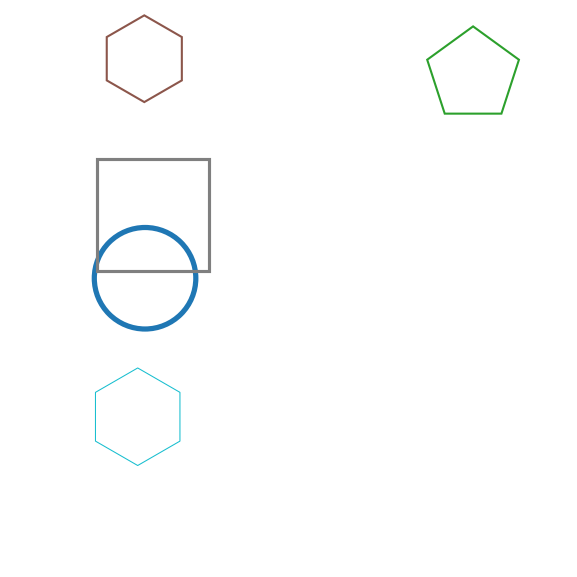[{"shape": "circle", "thickness": 2.5, "radius": 0.44, "center": [0.251, 0.517]}, {"shape": "pentagon", "thickness": 1, "radius": 0.42, "center": [0.819, 0.87]}, {"shape": "hexagon", "thickness": 1, "radius": 0.38, "center": [0.25, 0.897]}, {"shape": "square", "thickness": 1.5, "radius": 0.49, "center": [0.265, 0.627]}, {"shape": "hexagon", "thickness": 0.5, "radius": 0.42, "center": [0.238, 0.278]}]